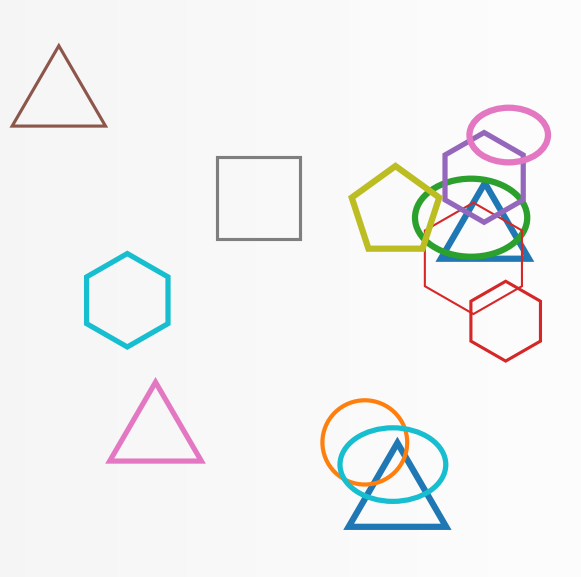[{"shape": "triangle", "thickness": 3, "radius": 0.48, "center": [0.684, 0.135]}, {"shape": "triangle", "thickness": 3, "radius": 0.44, "center": [0.834, 0.595]}, {"shape": "circle", "thickness": 2, "radius": 0.36, "center": [0.628, 0.233]}, {"shape": "oval", "thickness": 3, "radius": 0.48, "center": [0.811, 0.622]}, {"shape": "hexagon", "thickness": 1.5, "radius": 0.35, "center": [0.87, 0.443]}, {"shape": "hexagon", "thickness": 1, "radius": 0.48, "center": [0.814, 0.552]}, {"shape": "hexagon", "thickness": 2.5, "radius": 0.39, "center": [0.833, 0.692]}, {"shape": "triangle", "thickness": 1.5, "radius": 0.46, "center": [0.101, 0.827]}, {"shape": "oval", "thickness": 3, "radius": 0.34, "center": [0.875, 0.765]}, {"shape": "triangle", "thickness": 2.5, "radius": 0.46, "center": [0.268, 0.246]}, {"shape": "square", "thickness": 1.5, "radius": 0.35, "center": [0.445, 0.656]}, {"shape": "pentagon", "thickness": 3, "radius": 0.4, "center": [0.68, 0.633]}, {"shape": "hexagon", "thickness": 2.5, "radius": 0.4, "center": [0.219, 0.479]}, {"shape": "oval", "thickness": 2.5, "radius": 0.46, "center": [0.676, 0.195]}]